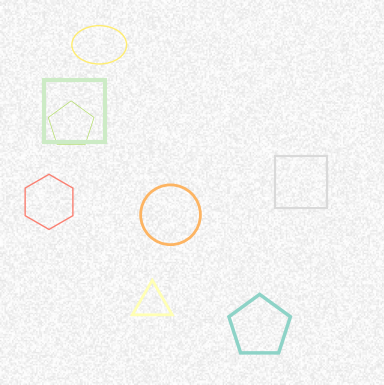[{"shape": "pentagon", "thickness": 2.5, "radius": 0.42, "center": [0.674, 0.151]}, {"shape": "triangle", "thickness": 2, "radius": 0.3, "center": [0.396, 0.212]}, {"shape": "hexagon", "thickness": 1, "radius": 0.36, "center": [0.127, 0.476]}, {"shape": "circle", "thickness": 2, "radius": 0.39, "center": [0.443, 0.442]}, {"shape": "pentagon", "thickness": 0.5, "radius": 0.31, "center": [0.185, 0.676]}, {"shape": "square", "thickness": 1.5, "radius": 0.34, "center": [0.781, 0.527]}, {"shape": "square", "thickness": 3, "radius": 0.4, "center": [0.193, 0.712]}, {"shape": "oval", "thickness": 1, "radius": 0.36, "center": [0.258, 0.884]}]